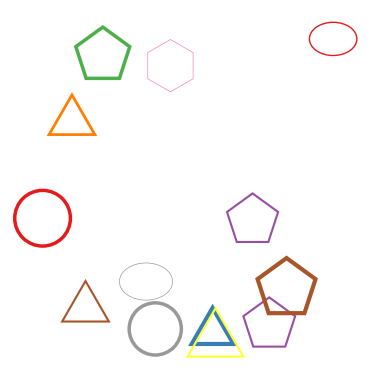[{"shape": "circle", "thickness": 2.5, "radius": 0.36, "center": [0.111, 0.433]}, {"shape": "oval", "thickness": 1, "radius": 0.31, "center": [0.865, 0.899]}, {"shape": "triangle", "thickness": 3, "radius": 0.31, "center": [0.552, 0.138]}, {"shape": "pentagon", "thickness": 2.5, "radius": 0.37, "center": [0.267, 0.856]}, {"shape": "pentagon", "thickness": 1.5, "radius": 0.35, "center": [0.656, 0.428]}, {"shape": "pentagon", "thickness": 1.5, "radius": 0.35, "center": [0.699, 0.157]}, {"shape": "triangle", "thickness": 2, "radius": 0.34, "center": [0.187, 0.685]}, {"shape": "triangle", "thickness": 1.5, "radius": 0.42, "center": [0.56, 0.116]}, {"shape": "pentagon", "thickness": 3, "radius": 0.4, "center": [0.744, 0.251]}, {"shape": "triangle", "thickness": 1.5, "radius": 0.35, "center": [0.222, 0.2]}, {"shape": "hexagon", "thickness": 0.5, "radius": 0.34, "center": [0.443, 0.829]}, {"shape": "circle", "thickness": 2.5, "radius": 0.34, "center": [0.403, 0.146]}, {"shape": "oval", "thickness": 0.5, "radius": 0.35, "center": [0.379, 0.269]}]